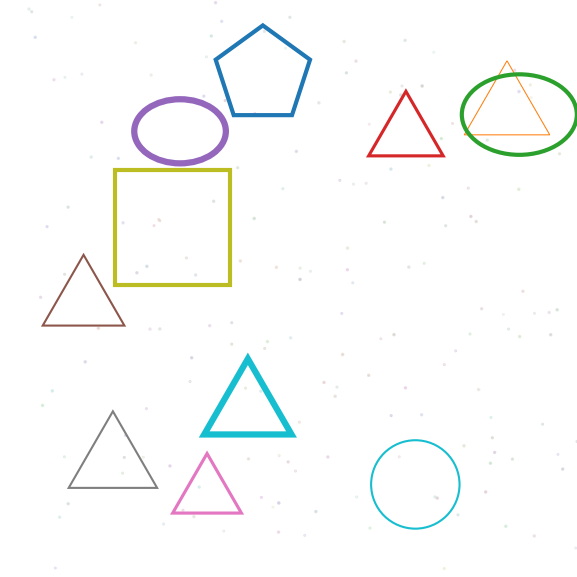[{"shape": "pentagon", "thickness": 2, "radius": 0.43, "center": [0.455, 0.869]}, {"shape": "triangle", "thickness": 0.5, "radius": 0.43, "center": [0.878, 0.808]}, {"shape": "oval", "thickness": 2, "radius": 0.5, "center": [0.899, 0.801]}, {"shape": "triangle", "thickness": 1.5, "radius": 0.37, "center": [0.703, 0.766]}, {"shape": "oval", "thickness": 3, "radius": 0.4, "center": [0.312, 0.772]}, {"shape": "triangle", "thickness": 1, "radius": 0.41, "center": [0.145, 0.476]}, {"shape": "triangle", "thickness": 1.5, "radius": 0.34, "center": [0.359, 0.145]}, {"shape": "triangle", "thickness": 1, "radius": 0.44, "center": [0.195, 0.199]}, {"shape": "square", "thickness": 2, "radius": 0.5, "center": [0.298, 0.605]}, {"shape": "triangle", "thickness": 3, "radius": 0.44, "center": [0.429, 0.29]}, {"shape": "circle", "thickness": 1, "radius": 0.38, "center": [0.719, 0.16]}]